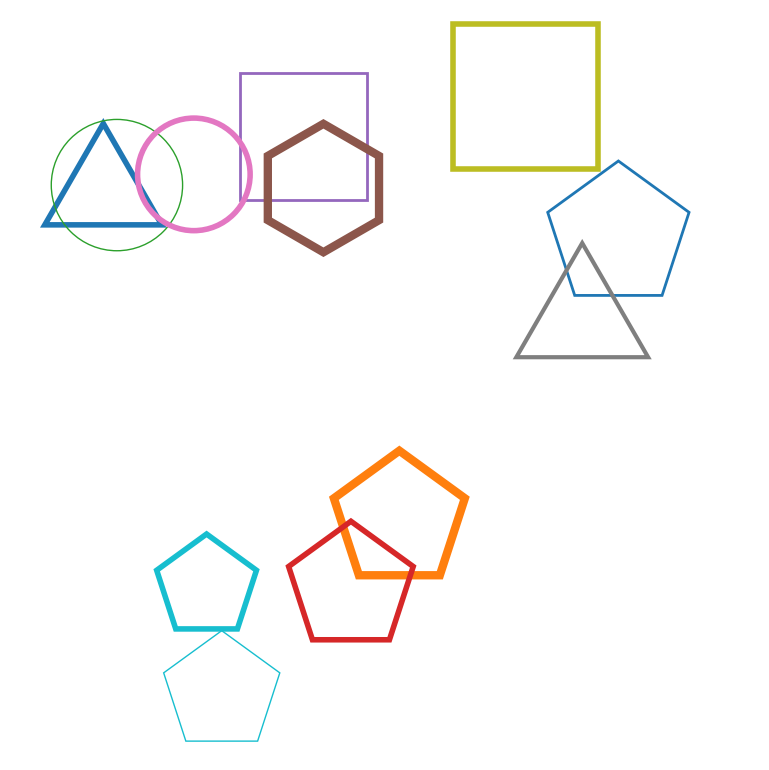[{"shape": "triangle", "thickness": 2, "radius": 0.44, "center": [0.134, 0.752]}, {"shape": "pentagon", "thickness": 1, "radius": 0.48, "center": [0.803, 0.694]}, {"shape": "pentagon", "thickness": 3, "radius": 0.45, "center": [0.519, 0.325]}, {"shape": "circle", "thickness": 0.5, "radius": 0.43, "center": [0.152, 0.76]}, {"shape": "pentagon", "thickness": 2, "radius": 0.43, "center": [0.456, 0.238]}, {"shape": "square", "thickness": 1, "radius": 0.41, "center": [0.394, 0.823]}, {"shape": "hexagon", "thickness": 3, "radius": 0.42, "center": [0.42, 0.756]}, {"shape": "circle", "thickness": 2, "radius": 0.37, "center": [0.252, 0.774]}, {"shape": "triangle", "thickness": 1.5, "radius": 0.49, "center": [0.756, 0.585]}, {"shape": "square", "thickness": 2, "radius": 0.47, "center": [0.682, 0.875]}, {"shape": "pentagon", "thickness": 0.5, "radius": 0.4, "center": [0.288, 0.102]}, {"shape": "pentagon", "thickness": 2, "radius": 0.34, "center": [0.268, 0.238]}]